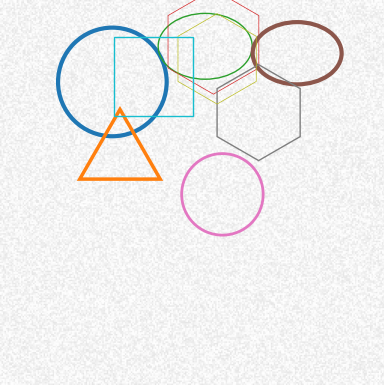[{"shape": "circle", "thickness": 3, "radius": 0.71, "center": [0.292, 0.787]}, {"shape": "triangle", "thickness": 2.5, "radius": 0.6, "center": [0.312, 0.595]}, {"shape": "oval", "thickness": 1, "radius": 0.61, "center": [0.533, 0.88]}, {"shape": "hexagon", "thickness": 0.5, "radius": 0.68, "center": [0.554, 0.892]}, {"shape": "oval", "thickness": 3, "radius": 0.58, "center": [0.772, 0.862]}, {"shape": "circle", "thickness": 2, "radius": 0.53, "center": [0.578, 0.495]}, {"shape": "hexagon", "thickness": 1, "radius": 0.62, "center": [0.672, 0.707]}, {"shape": "hexagon", "thickness": 0.5, "radius": 0.59, "center": [0.564, 0.847]}, {"shape": "square", "thickness": 1, "radius": 0.51, "center": [0.398, 0.801]}]